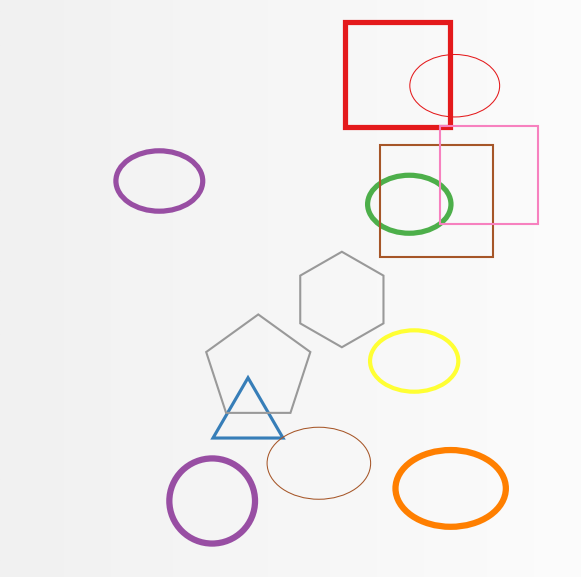[{"shape": "oval", "thickness": 0.5, "radius": 0.39, "center": [0.782, 0.851]}, {"shape": "square", "thickness": 2.5, "radius": 0.45, "center": [0.684, 0.87]}, {"shape": "triangle", "thickness": 1.5, "radius": 0.35, "center": [0.427, 0.275]}, {"shape": "oval", "thickness": 2.5, "radius": 0.36, "center": [0.704, 0.645]}, {"shape": "circle", "thickness": 3, "radius": 0.37, "center": [0.365, 0.132]}, {"shape": "oval", "thickness": 2.5, "radius": 0.37, "center": [0.274, 0.686]}, {"shape": "oval", "thickness": 3, "radius": 0.47, "center": [0.775, 0.153]}, {"shape": "oval", "thickness": 2, "radius": 0.38, "center": [0.713, 0.374]}, {"shape": "square", "thickness": 1, "radius": 0.49, "center": [0.751, 0.651]}, {"shape": "oval", "thickness": 0.5, "radius": 0.45, "center": [0.549, 0.197]}, {"shape": "square", "thickness": 1, "radius": 0.42, "center": [0.842, 0.696]}, {"shape": "hexagon", "thickness": 1, "radius": 0.41, "center": [0.588, 0.481]}, {"shape": "pentagon", "thickness": 1, "radius": 0.47, "center": [0.444, 0.36]}]